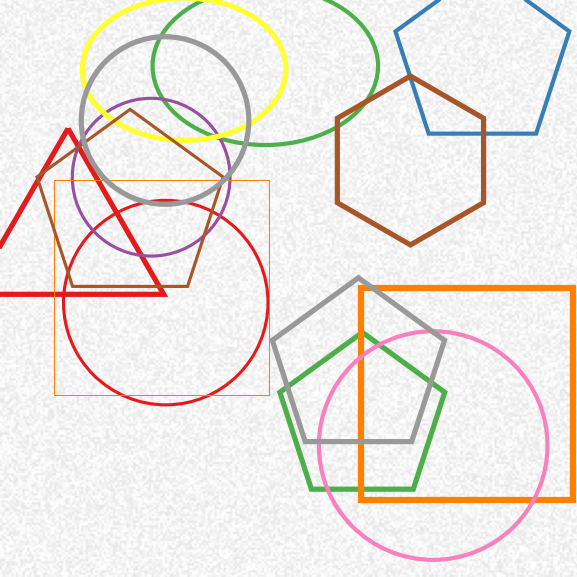[{"shape": "circle", "thickness": 1.5, "radius": 0.89, "center": [0.287, 0.475]}, {"shape": "triangle", "thickness": 2.5, "radius": 0.96, "center": [0.118, 0.585]}, {"shape": "pentagon", "thickness": 2, "radius": 0.79, "center": [0.835, 0.896]}, {"shape": "pentagon", "thickness": 2.5, "radius": 0.75, "center": [0.627, 0.273]}, {"shape": "oval", "thickness": 2, "radius": 0.98, "center": [0.459, 0.885]}, {"shape": "circle", "thickness": 1.5, "radius": 0.68, "center": [0.262, 0.692]}, {"shape": "square", "thickness": 3, "radius": 0.92, "center": [0.809, 0.317]}, {"shape": "square", "thickness": 0.5, "radius": 0.93, "center": [0.28, 0.501]}, {"shape": "oval", "thickness": 2.5, "radius": 0.88, "center": [0.319, 0.879]}, {"shape": "hexagon", "thickness": 2.5, "radius": 0.73, "center": [0.711, 0.721]}, {"shape": "pentagon", "thickness": 1.5, "radius": 0.85, "center": [0.225, 0.64]}, {"shape": "circle", "thickness": 2, "radius": 0.99, "center": [0.75, 0.228]}, {"shape": "pentagon", "thickness": 2.5, "radius": 0.78, "center": [0.621, 0.361]}, {"shape": "circle", "thickness": 2.5, "radius": 0.73, "center": [0.286, 0.79]}]